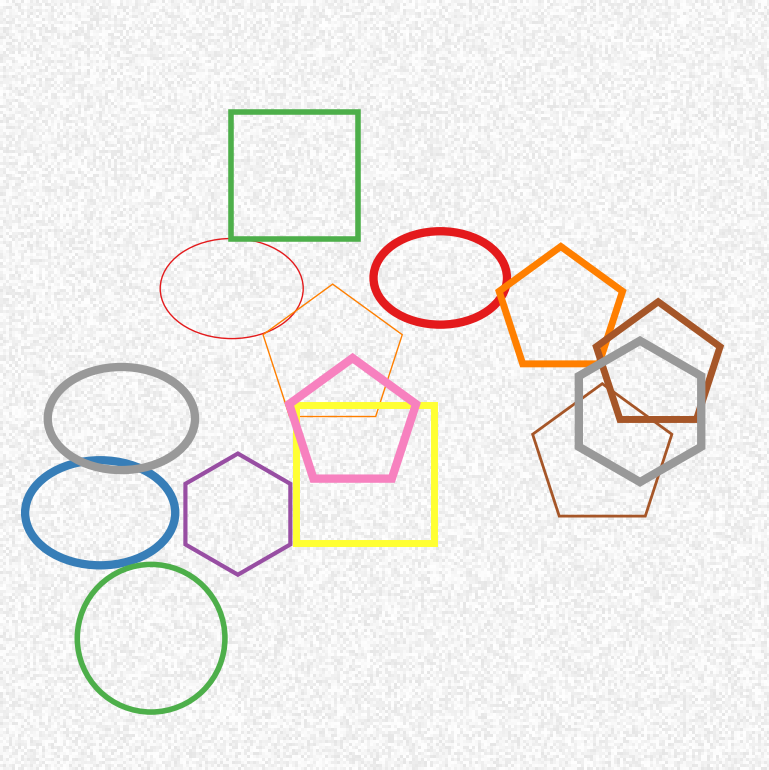[{"shape": "oval", "thickness": 3, "radius": 0.43, "center": [0.572, 0.639]}, {"shape": "oval", "thickness": 0.5, "radius": 0.46, "center": [0.301, 0.625]}, {"shape": "oval", "thickness": 3, "radius": 0.49, "center": [0.13, 0.334]}, {"shape": "circle", "thickness": 2, "radius": 0.48, "center": [0.196, 0.171]}, {"shape": "square", "thickness": 2, "radius": 0.41, "center": [0.382, 0.772]}, {"shape": "hexagon", "thickness": 1.5, "radius": 0.39, "center": [0.309, 0.332]}, {"shape": "pentagon", "thickness": 2.5, "radius": 0.42, "center": [0.728, 0.596]}, {"shape": "pentagon", "thickness": 0.5, "radius": 0.48, "center": [0.432, 0.536]}, {"shape": "square", "thickness": 2.5, "radius": 0.45, "center": [0.474, 0.385]}, {"shape": "pentagon", "thickness": 1, "radius": 0.48, "center": [0.782, 0.407]}, {"shape": "pentagon", "thickness": 2.5, "radius": 0.42, "center": [0.855, 0.524]}, {"shape": "pentagon", "thickness": 3, "radius": 0.43, "center": [0.458, 0.448]}, {"shape": "hexagon", "thickness": 3, "radius": 0.46, "center": [0.831, 0.466]}, {"shape": "oval", "thickness": 3, "radius": 0.48, "center": [0.158, 0.456]}]